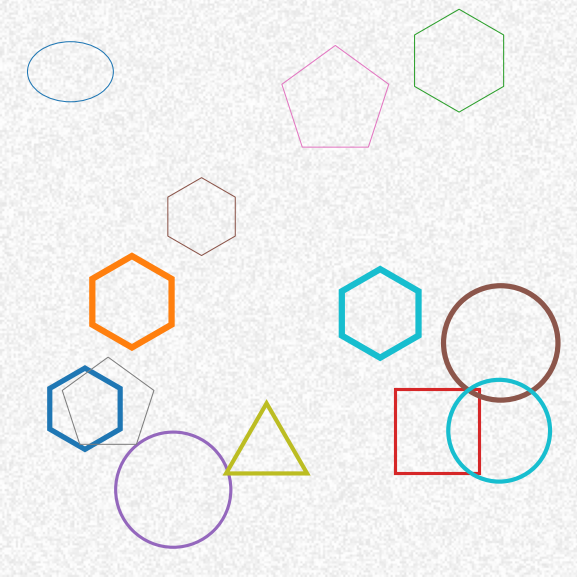[{"shape": "oval", "thickness": 0.5, "radius": 0.37, "center": [0.122, 0.875]}, {"shape": "hexagon", "thickness": 2.5, "radius": 0.35, "center": [0.147, 0.291]}, {"shape": "hexagon", "thickness": 3, "radius": 0.4, "center": [0.228, 0.477]}, {"shape": "hexagon", "thickness": 0.5, "radius": 0.45, "center": [0.795, 0.894]}, {"shape": "square", "thickness": 1.5, "radius": 0.36, "center": [0.757, 0.254]}, {"shape": "circle", "thickness": 1.5, "radius": 0.5, "center": [0.3, 0.151]}, {"shape": "hexagon", "thickness": 0.5, "radius": 0.34, "center": [0.349, 0.624]}, {"shape": "circle", "thickness": 2.5, "radius": 0.5, "center": [0.867, 0.405]}, {"shape": "pentagon", "thickness": 0.5, "radius": 0.49, "center": [0.581, 0.823]}, {"shape": "pentagon", "thickness": 0.5, "radius": 0.42, "center": [0.187, 0.297]}, {"shape": "triangle", "thickness": 2, "radius": 0.41, "center": [0.462, 0.22]}, {"shape": "hexagon", "thickness": 3, "radius": 0.38, "center": [0.658, 0.456]}, {"shape": "circle", "thickness": 2, "radius": 0.44, "center": [0.864, 0.253]}]